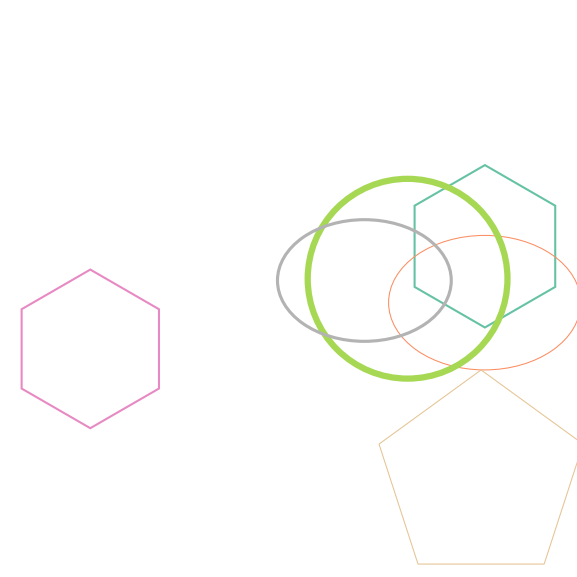[{"shape": "hexagon", "thickness": 1, "radius": 0.7, "center": [0.84, 0.573]}, {"shape": "oval", "thickness": 0.5, "radius": 0.83, "center": [0.839, 0.475]}, {"shape": "hexagon", "thickness": 1, "radius": 0.69, "center": [0.156, 0.395]}, {"shape": "circle", "thickness": 3, "radius": 0.86, "center": [0.706, 0.517]}, {"shape": "pentagon", "thickness": 0.5, "radius": 0.93, "center": [0.833, 0.173]}, {"shape": "oval", "thickness": 1.5, "radius": 0.75, "center": [0.631, 0.513]}]